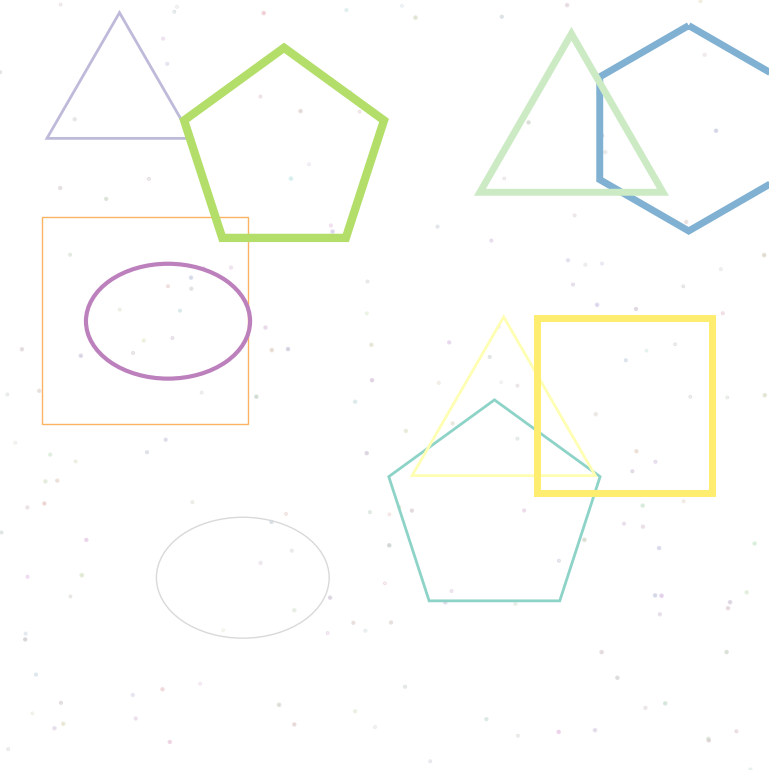[{"shape": "pentagon", "thickness": 1, "radius": 0.72, "center": [0.642, 0.336]}, {"shape": "triangle", "thickness": 1, "radius": 0.69, "center": [0.654, 0.451]}, {"shape": "triangle", "thickness": 1, "radius": 0.54, "center": [0.155, 0.875]}, {"shape": "hexagon", "thickness": 2.5, "radius": 0.67, "center": [0.894, 0.833]}, {"shape": "square", "thickness": 0.5, "radius": 0.67, "center": [0.188, 0.584]}, {"shape": "pentagon", "thickness": 3, "radius": 0.68, "center": [0.369, 0.801]}, {"shape": "oval", "thickness": 0.5, "radius": 0.56, "center": [0.315, 0.25]}, {"shape": "oval", "thickness": 1.5, "radius": 0.53, "center": [0.218, 0.583]}, {"shape": "triangle", "thickness": 2.5, "radius": 0.69, "center": [0.742, 0.819]}, {"shape": "square", "thickness": 2.5, "radius": 0.57, "center": [0.811, 0.474]}]